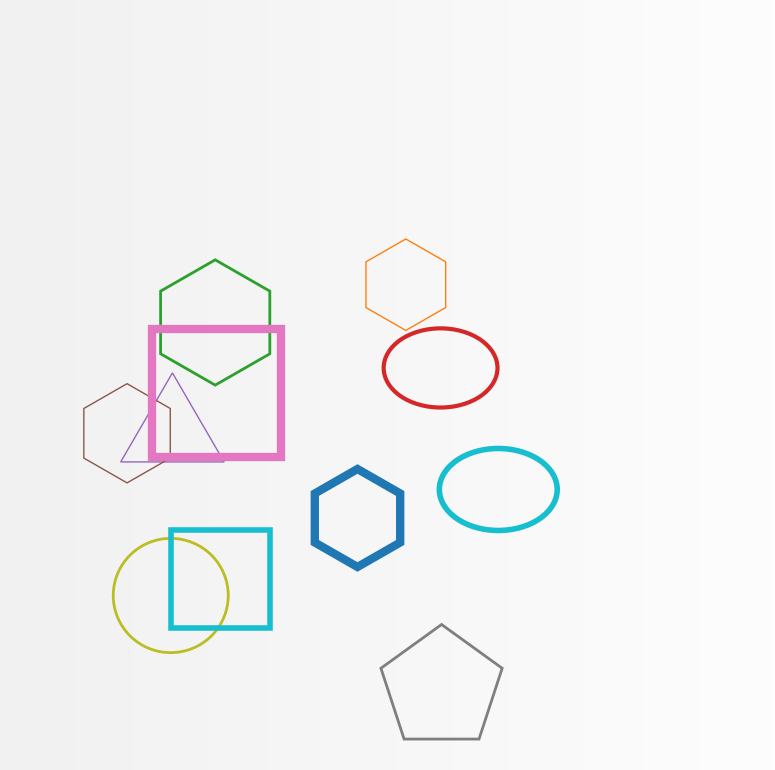[{"shape": "hexagon", "thickness": 3, "radius": 0.32, "center": [0.461, 0.327]}, {"shape": "hexagon", "thickness": 0.5, "radius": 0.3, "center": [0.524, 0.63]}, {"shape": "hexagon", "thickness": 1, "radius": 0.41, "center": [0.278, 0.581]}, {"shape": "oval", "thickness": 1.5, "radius": 0.37, "center": [0.568, 0.522]}, {"shape": "triangle", "thickness": 0.5, "radius": 0.39, "center": [0.222, 0.439]}, {"shape": "hexagon", "thickness": 0.5, "radius": 0.32, "center": [0.164, 0.437]}, {"shape": "square", "thickness": 3, "radius": 0.42, "center": [0.279, 0.489]}, {"shape": "pentagon", "thickness": 1, "radius": 0.41, "center": [0.57, 0.107]}, {"shape": "circle", "thickness": 1, "radius": 0.37, "center": [0.22, 0.227]}, {"shape": "square", "thickness": 2, "radius": 0.32, "center": [0.285, 0.248]}, {"shape": "oval", "thickness": 2, "radius": 0.38, "center": [0.643, 0.364]}]